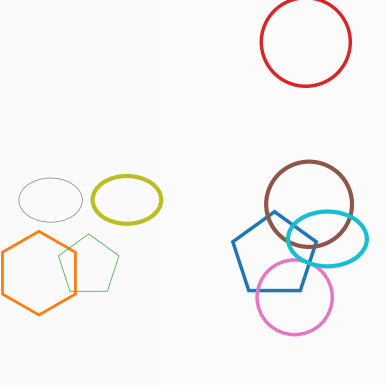[{"shape": "pentagon", "thickness": 2.5, "radius": 0.57, "center": [0.709, 0.337]}, {"shape": "hexagon", "thickness": 2, "radius": 0.54, "center": [0.101, 0.291]}, {"shape": "pentagon", "thickness": 0.5, "radius": 0.41, "center": [0.229, 0.31]}, {"shape": "circle", "thickness": 2.5, "radius": 0.57, "center": [0.789, 0.891]}, {"shape": "circle", "thickness": 3, "radius": 0.55, "center": [0.798, 0.469]}, {"shape": "circle", "thickness": 2.5, "radius": 0.48, "center": [0.76, 0.228]}, {"shape": "oval", "thickness": 0.5, "radius": 0.41, "center": [0.131, 0.48]}, {"shape": "oval", "thickness": 3, "radius": 0.44, "center": [0.328, 0.481]}, {"shape": "oval", "thickness": 3, "radius": 0.51, "center": [0.845, 0.379]}]